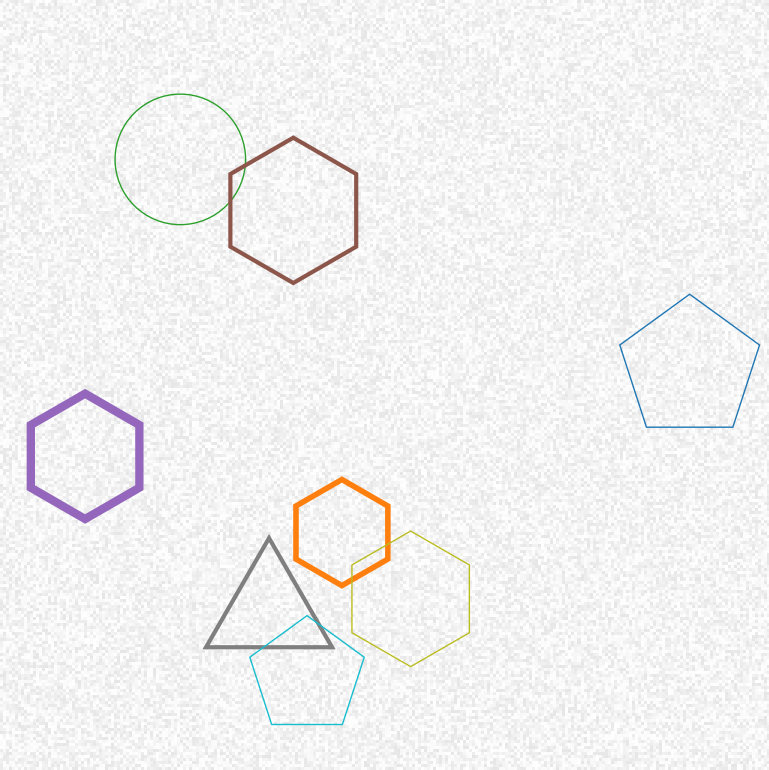[{"shape": "pentagon", "thickness": 0.5, "radius": 0.48, "center": [0.896, 0.522]}, {"shape": "hexagon", "thickness": 2, "radius": 0.34, "center": [0.444, 0.308]}, {"shape": "circle", "thickness": 0.5, "radius": 0.42, "center": [0.234, 0.793]}, {"shape": "hexagon", "thickness": 3, "radius": 0.41, "center": [0.111, 0.407]}, {"shape": "hexagon", "thickness": 1.5, "radius": 0.47, "center": [0.381, 0.727]}, {"shape": "triangle", "thickness": 1.5, "radius": 0.47, "center": [0.349, 0.207]}, {"shape": "hexagon", "thickness": 0.5, "radius": 0.44, "center": [0.533, 0.222]}, {"shape": "pentagon", "thickness": 0.5, "radius": 0.39, "center": [0.399, 0.122]}]